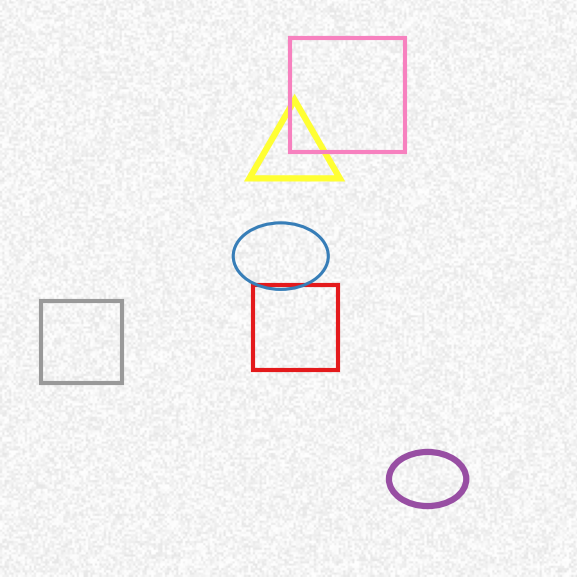[{"shape": "square", "thickness": 2, "radius": 0.37, "center": [0.512, 0.432]}, {"shape": "oval", "thickness": 1.5, "radius": 0.41, "center": [0.486, 0.556]}, {"shape": "oval", "thickness": 3, "radius": 0.33, "center": [0.74, 0.17]}, {"shape": "triangle", "thickness": 3, "radius": 0.45, "center": [0.51, 0.736]}, {"shape": "square", "thickness": 2, "radius": 0.5, "center": [0.602, 0.835]}, {"shape": "square", "thickness": 2, "radius": 0.35, "center": [0.141, 0.407]}]